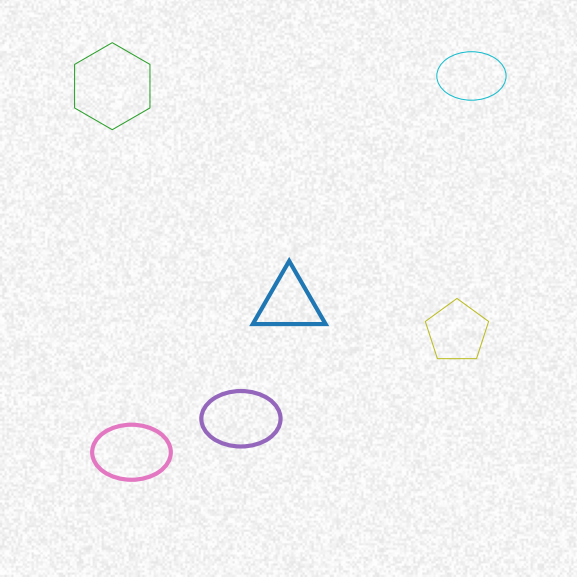[{"shape": "triangle", "thickness": 2, "radius": 0.36, "center": [0.501, 0.474]}, {"shape": "hexagon", "thickness": 0.5, "radius": 0.38, "center": [0.194, 0.85]}, {"shape": "oval", "thickness": 2, "radius": 0.34, "center": [0.417, 0.274]}, {"shape": "oval", "thickness": 2, "radius": 0.34, "center": [0.228, 0.216]}, {"shape": "pentagon", "thickness": 0.5, "radius": 0.29, "center": [0.791, 0.425]}, {"shape": "oval", "thickness": 0.5, "radius": 0.3, "center": [0.816, 0.868]}]